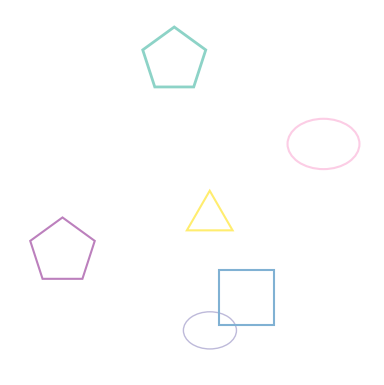[{"shape": "pentagon", "thickness": 2, "radius": 0.43, "center": [0.453, 0.844]}, {"shape": "oval", "thickness": 1, "radius": 0.34, "center": [0.545, 0.142]}, {"shape": "square", "thickness": 1.5, "radius": 0.36, "center": [0.641, 0.227]}, {"shape": "oval", "thickness": 1.5, "radius": 0.47, "center": [0.84, 0.626]}, {"shape": "pentagon", "thickness": 1.5, "radius": 0.44, "center": [0.162, 0.347]}, {"shape": "triangle", "thickness": 1.5, "radius": 0.34, "center": [0.545, 0.436]}]